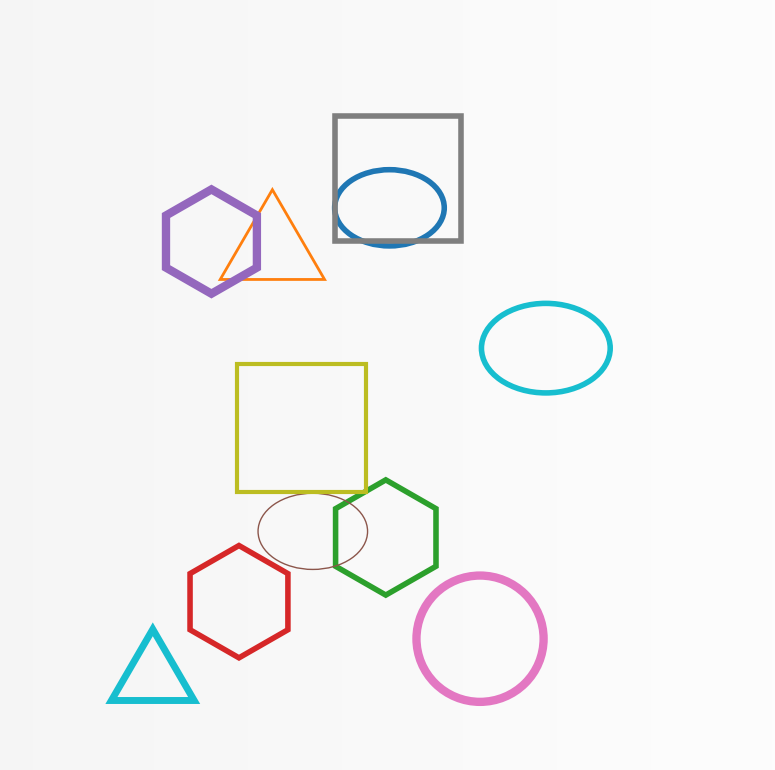[{"shape": "oval", "thickness": 2, "radius": 0.35, "center": [0.503, 0.73]}, {"shape": "triangle", "thickness": 1, "radius": 0.39, "center": [0.351, 0.676]}, {"shape": "hexagon", "thickness": 2, "radius": 0.37, "center": [0.498, 0.302]}, {"shape": "hexagon", "thickness": 2, "radius": 0.36, "center": [0.308, 0.219]}, {"shape": "hexagon", "thickness": 3, "radius": 0.34, "center": [0.273, 0.686]}, {"shape": "oval", "thickness": 0.5, "radius": 0.35, "center": [0.404, 0.31]}, {"shape": "circle", "thickness": 3, "radius": 0.41, "center": [0.619, 0.171]}, {"shape": "square", "thickness": 2, "radius": 0.41, "center": [0.514, 0.768]}, {"shape": "square", "thickness": 1.5, "radius": 0.42, "center": [0.389, 0.444]}, {"shape": "oval", "thickness": 2, "radius": 0.42, "center": [0.704, 0.548]}, {"shape": "triangle", "thickness": 2.5, "radius": 0.31, "center": [0.197, 0.121]}]